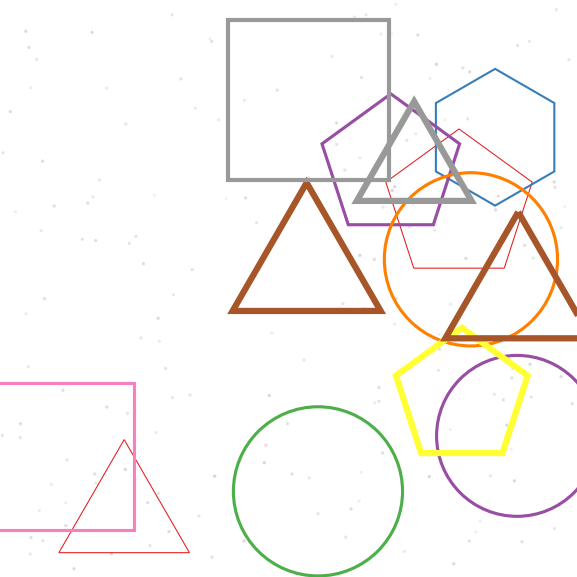[{"shape": "pentagon", "thickness": 0.5, "radius": 0.67, "center": [0.795, 0.643]}, {"shape": "triangle", "thickness": 0.5, "radius": 0.65, "center": [0.215, 0.107]}, {"shape": "hexagon", "thickness": 1, "radius": 0.59, "center": [0.857, 0.761]}, {"shape": "circle", "thickness": 1.5, "radius": 0.73, "center": [0.551, 0.148]}, {"shape": "circle", "thickness": 1.5, "radius": 0.7, "center": [0.895, 0.244]}, {"shape": "pentagon", "thickness": 1.5, "radius": 0.63, "center": [0.677, 0.711]}, {"shape": "circle", "thickness": 1.5, "radius": 0.75, "center": [0.815, 0.55]}, {"shape": "pentagon", "thickness": 3, "radius": 0.6, "center": [0.8, 0.312]}, {"shape": "triangle", "thickness": 3, "radius": 0.73, "center": [0.897, 0.486]}, {"shape": "triangle", "thickness": 3, "radius": 0.74, "center": [0.531, 0.535]}, {"shape": "square", "thickness": 1.5, "radius": 0.63, "center": [0.105, 0.209]}, {"shape": "triangle", "thickness": 3, "radius": 0.57, "center": [0.717, 0.709]}, {"shape": "square", "thickness": 2, "radius": 0.69, "center": [0.534, 0.826]}]